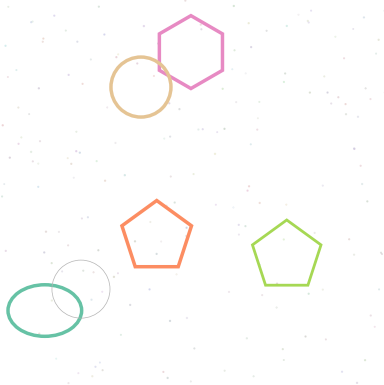[{"shape": "oval", "thickness": 2.5, "radius": 0.48, "center": [0.116, 0.193]}, {"shape": "pentagon", "thickness": 2.5, "radius": 0.48, "center": [0.407, 0.384]}, {"shape": "hexagon", "thickness": 2.5, "radius": 0.47, "center": [0.496, 0.865]}, {"shape": "pentagon", "thickness": 2, "radius": 0.47, "center": [0.745, 0.335]}, {"shape": "circle", "thickness": 2.5, "radius": 0.39, "center": [0.366, 0.774]}, {"shape": "circle", "thickness": 0.5, "radius": 0.38, "center": [0.21, 0.249]}]